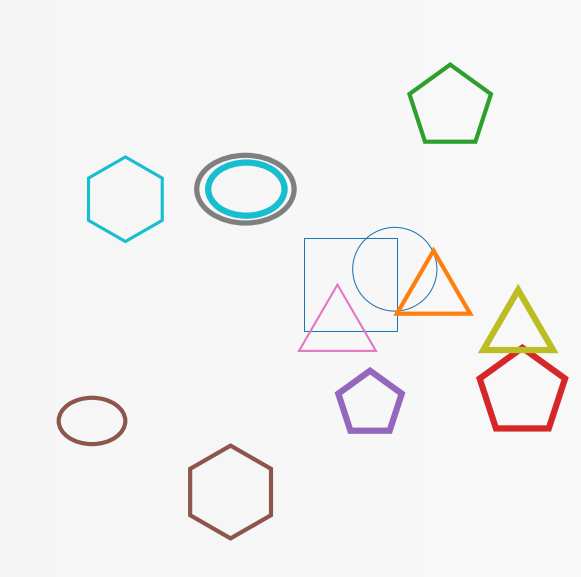[{"shape": "square", "thickness": 0.5, "radius": 0.4, "center": [0.603, 0.506]}, {"shape": "circle", "thickness": 0.5, "radius": 0.36, "center": [0.679, 0.533]}, {"shape": "triangle", "thickness": 2, "radius": 0.36, "center": [0.746, 0.492]}, {"shape": "pentagon", "thickness": 2, "radius": 0.37, "center": [0.775, 0.813]}, {"shape": "pentagon", "thickness": 3, "radius": 0.39, "center": [0.899, 0.32]}, {"shape": "pentagon", "thickness": 3, "radius": 0.29, "center": [0.637, 0.3]}, {"shape": "hexagon", "thickness": 2, "radius": 0.4, "center": [0.397, 0.147]}, {"shape": "oval", "thickness": 2, "radius": 0.29, "center": [0.158, 0.27]}, {"shape": "triangle", "thickness": 1, "radius": 0.38, "center": [0.581, 0.43]}, {"shape": "oval", "thickness": 2.5, "radius": 0.42, "center": [0.422, 0.672]}, {"shape": "triangle", "thickness": 3, "radius": 0.35, "center": [0.892, 0.428]}, {"shape": "hexagon", "thickness": 1.5, "radius": 0.37, "center": [0.216, 0.654]}, {"shape": "oval", "thickness": 3, "radius": 0.33, "center": [0.424, 0.672]}]